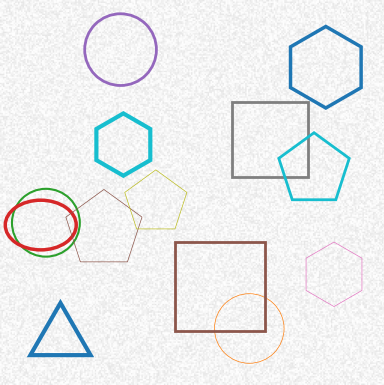[{"shape": "triangle", "thickness": 3, "radius": 0.45, "center": [0.157, 0.123]}, {"shape": "hexagon", "thickness": 2.5, "radius": 0.53, "center": [0.846, 0.825]}, {"shape": "circle", "thickness": 0.5, "radius": 0.45, "center": [0.647, 0.147]}, {"shape": "circle", "thickness": 1.5, "radius": 0.44, "center": [0.119, 0.421]}, {"shape": "oval", "thickness": 2.5, "radius": 0.46, "center": [0.106, 0.415]}, {"shape": "circle", "thickness": 2, "radius": 0.47, "center": [0.313, 0.871]}, {"shape": "square", "thickness": 2, "radius": 0.58, "center": [0.571, 0.256]}, {"shape": "pentagon", "thickness": 0.5, "radius": 0.52, "center": [0.27, 0.404]}, {"shape": "hexagon", "thickness": 0.5, "radius": 0.42, "center": [0.868, 0.288]}, {"shape": "square", "thickness": 2, "radius": 0.49, "center": [0.701, 0.638]}, {"shape": "pentagon", "thickness": 0.5, "radius": 0.42, "center": [0.405, 0.474]}, {"shape": "pentagon", "thickness": 2, "radius": 0.48, "center": [0.816, 0.559]}, {"shape": "hexagon", "thickness": 3, "radius": 0.4, "center": [0.32, 0.625]}]